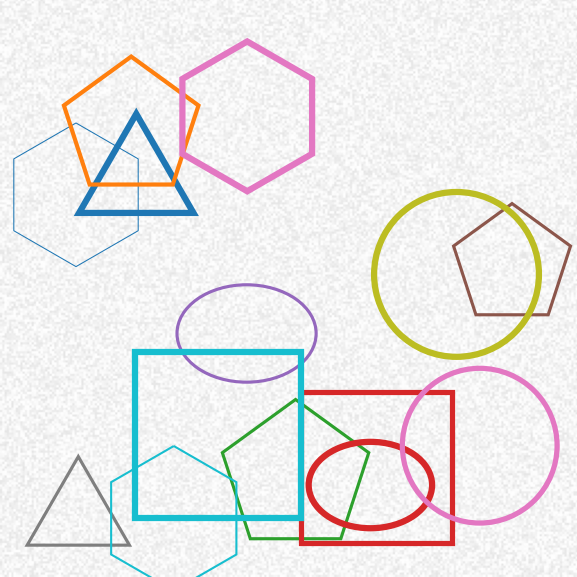[{"shape": "triangle", "thickness": 3, "radius": 0.57, "center": [0.236, 0.688]}, {"shape": "hexagon", "thickness": 0.5, "radius": 0.62, "center": [0.132, 0.662]}, {"shape": "pentagon", "thickness": 2, "radius": 0.61, "center": [0.227, 0.779]}, {"shape": "pentagon", "thickness": 1.5, "radius": 0.67, "center": [0.512, 0.174]}, {"shape": "oval", "thickness": 3, "radius": 0.53, "center": [0.641, 0.159]}, {"shape": "square", "thickness": 2.5, "radius": 0.65, "center": [0.652, 0.189]}, {"shape": "oval", "thickness": 1.5, "radius": 0.6, "center": [0.427, 0.422]}, {"shape": "pentagon", "thickness": 1.5, "radius": 0.53, "center": [0.887, 0.54]}, {"shape": "hexagon", "thickness": 3, "radius": 0.65, "center": [0.428, 0.798]}, {"shape": "circle", "thickness": 2.5, "radius": 0.67, "center": [0.831, 0.227]}, {"shape": "triangle", "thickness": 1.5, "radius": 0.51, "center": [0.136, 0.106]}, {"shape": "circle", "thickness": 3, "radius": 0.71, "center": [0.791, 0.524]}, {"shape": "square", "thickness": 3, "radius": 0.72, "center": [0.377, 0.246]}, {"shape": "hexagon", "thickness": 1, "radius": 0.63, "center": [0.301, 0.102]}]